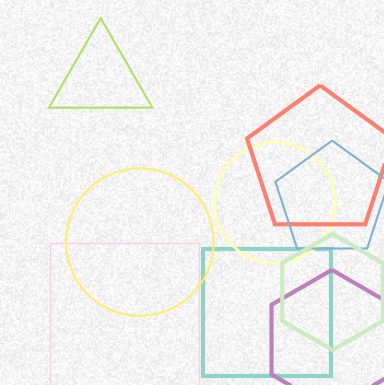[{"shape": "square", "thickness": 3, "radius": 0.83, "center": [0.693, 0.188]}, {"shape": "circle", "thickness": 2, "radius": 0.78, "center": [0.714, 0.474]}, {"shape": "pentagon", "thickness": 3, "radius": 1.0, "center": [0.831, 0.579]}, {"shape": "pentagon", "thickness": 1.5, "radius": 0.77, "center": [0.863, 0.48]}, {"shape": "triangle", "thickness": 1.5, "radius": 0.78, "center": [0.261, 0.798]}, {"shape": "square", "thickness": 1, "radius": 0.97, "center": [0.323, 0.176]}, {"shape": "hexagon", "thickness": 3, "radius": 0.91, "center": [0.862, 0.118]}, {"shape": "hexagon", "thickness": 3, "radius": 0.75, "center": [0.864, 0.242]}, {"shape": "circle", "thickness": 1.5, "radius": 0.96, "center": [0.363, 0.371]}]